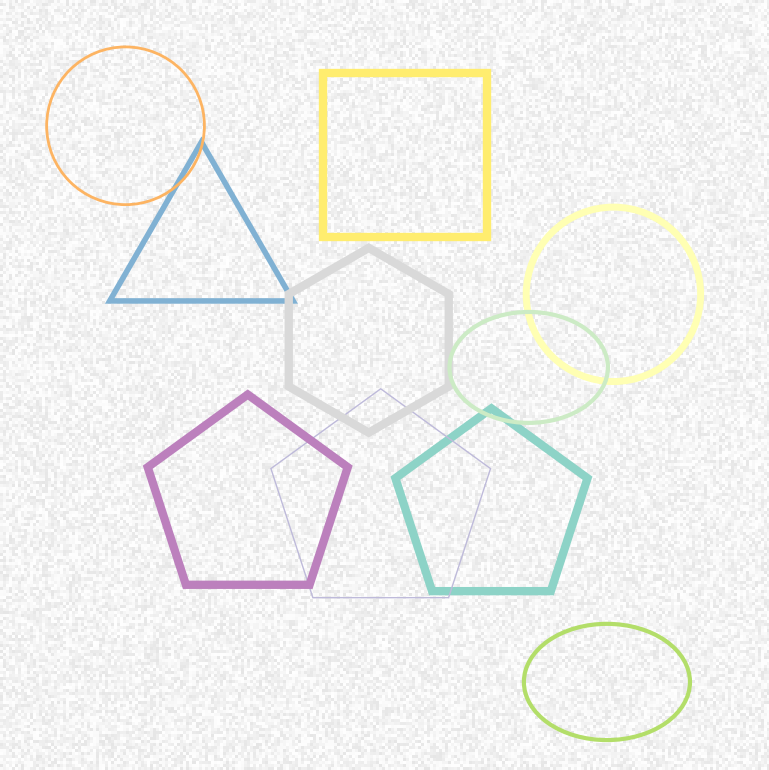[{"shape": "pentagon", "thickness": 3, "radius": 0.66, "center": [0.638, 0.338]}, {"shape": "circle", "thickness": 2.5, "radius": 0.57, "center": [0.797, 0.618]}, {"shape": "pentagon", "thickness": 0.5, "radius": 0.75, "center": [0.494, 0.345]}, {"shape": "triangle", "thickness": 2, "radius": 0.69, "center": [0.262, 0.678]}, {"shape": "circle", "thickness": 1, "radius": 0.51, "center": [0.163, 0.837]}, {"shape": "oval", "thickness": 1.5, "radius": 0.54, "center": [0.788, 0.114]}, {"shape": "hexagon", "thickness": 3, "radius": 0.6, "center": [0.479, 0.558]}, {"shape": "pentagon", "thickness": 3, "radius": 0.68, "center": [0.322, 0.351]}, {"shape": "oval", "thickness": 1.5, "radius": 0.51, "center": [0.687, 0.523]}, {"shape": "square", "thickness": 3, "radius": 0.53, "center": [0.526, 0.799]}]